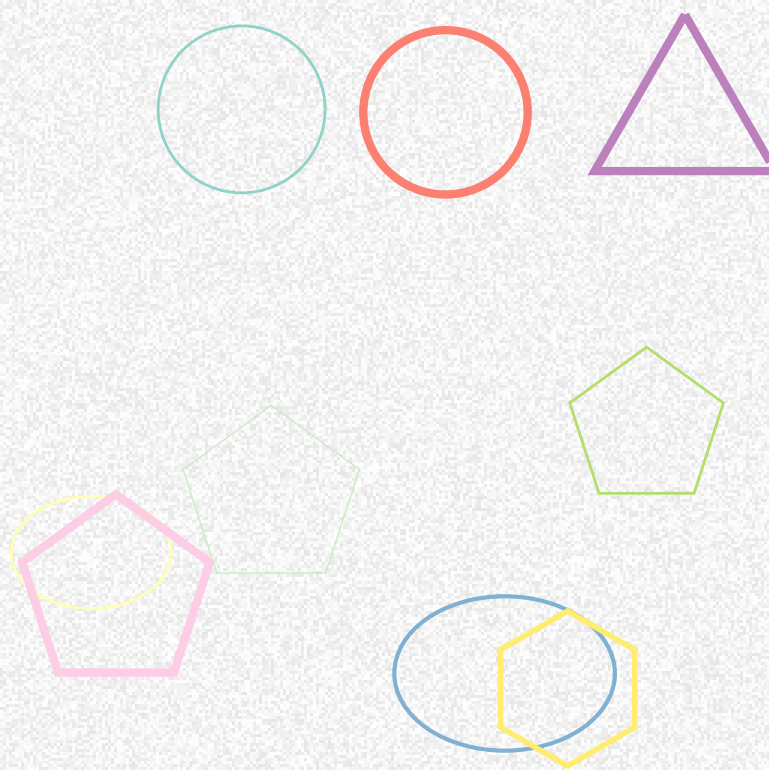[{"shape": "circle", "thickness": 1, "radius": 0.54, "center": [0.314, 0.858]}, {"shape": "oval", "thickness": 1, "radius": 0.52, "center": [0.119, 0.282]}, {"shape": "circle", "thickness": 3, "radius": 0.53, "center": [0.579, 0.854]}, {"shape": "oval", "thickness": 1.5, "radius": 0.72, "center": [0.655, 0.125]}, {"shape": "pentagon", "thickness": 1, "radius": 0.52, "center": [0.84, 0.444]}, {"shape": "pentagon", "thickness": 3, "radius": 0.64, "center": [0.151, 0.23]}, {"shape": "triangle", "thickness": 3, "radius": 0.68, "center": [0.89, 0.846]}, {"shape": "pentagon", "thickness": 0.5, "radius": 0.6, "center": [0.352, 0.353]}, {"shape": "hexagon", "thickness": 2, "radius": 0.5, "center": [0.737, 0.106]}]